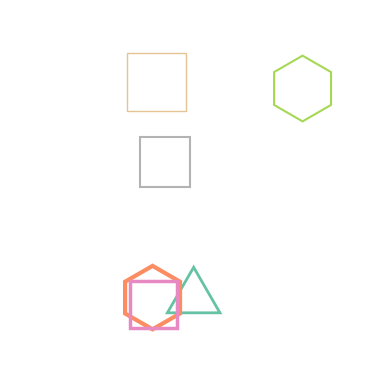[{"shape": "triangle", "thickness": 2, "radius": 0.39, "center": [0.503, 0.227]}, {"shape": "hexagon", "thickness": 3, "radius": 0.41, "center": [0.396, 0.227]}, {"shape": "square", "thickness": 2.5, "radius": 0.31, "center": [0.399, 0.209]}, {"shape": "hexagon", "thickness": 1.5, "radius": 0.43, "center": [0.786, 0.77]}, {"shape": "square", "thickness": 1, "radius": 0.38, "center": [0.407, 0.787]}, {"shape": "square", "thickness": 1.5, "radius": 0.32, "center": [0.428, 0.579]}]